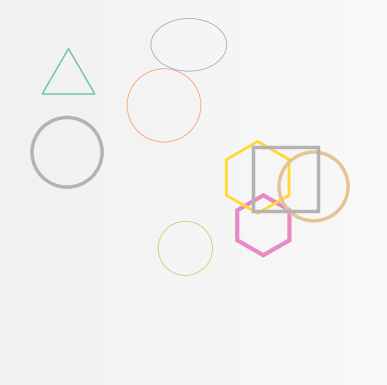[{"shape": "triangle", "thickness": 1, "radius": 0.39, "center": [0.177, 0.795]}, {"shape": "circle", "thickness": 0.5, "radius": 0.48, "center": [0.423, 0.726]}, {"shape": "oval", "thickness": 0.5, "radius": 0.49, "center": [0.487, 0.884]}, {"shape": "hexagon", "thickness": 3, "radius": 0.39, "center": [0.68, 0.415]}, {"shape": "circle", "thickness": 0.5, "radius": 0.35, "center": [0.478, 0.355]}, {"shape": "hexagon", "thickness": 2, "radius": 0.47, "center": [0.665, 0.539]}, {"shape": "circle", "thickness": 2.5, "radius": 0.45, "center": [0.809, 0.516]}, {"shape": "circle", "thickness": 2.5, "radius": 0.45, "center": [0.173, 0.604]}, {"shape": "square", "thickness": 2.5, "radius": 0.42, "center": [0.737, 0.536]}]